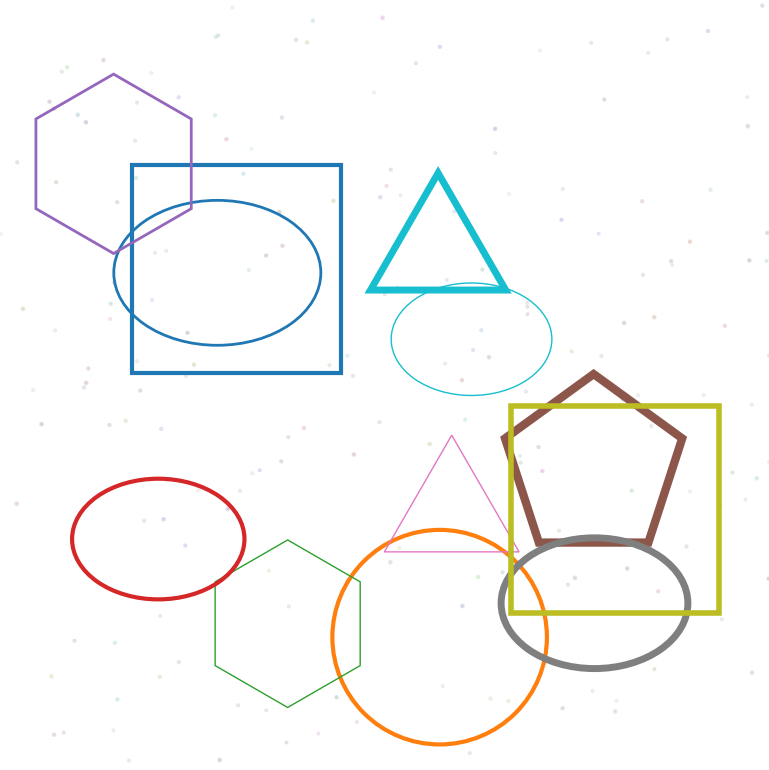[{"shape": "square", "thickness": 1.5, "radius": 0.68, "center": [0.307, 0.651]}, {"shape": "oval", "thickness": 1, "radius": 0.67, "center": [0.282, 0.646]}, {"shape": "circle", "thickness": 1.5, "radius": 0.7, "center": [0.571, 0.173]}, {"shape": "hexagon", "thickness": 0.5, "radius": 0.54, "center": [0.374, 0.19]}, {"shape": "oval", "thickness": 1.5, "radius": 0.56, "center": [0.206, 0.3]}, {"shape": "hexagon", "thickness": 1, "radius": 0.58, "center": [0.148, 0.787]}, {"shape": "pentagon", "thickness": 3, "radius": 0.6, "center": [0.771, 0.393]}, {"shape": "triangle", "thickness": 0.5, "radius": 0.51, "center": [0.587, 0.334]}, {"shape": "oval", "thickness": 2.5, "radius": 0.61, "center": [0.772, 0.217]}, {"shape": "square", "thickness": 2, "radius": 0.67, "center": [0.798, 0.338]}, {"shape": "oval", "thickness": 0.5, "radius": 0.52, "center": [0.612, 0.559]}, {"shape": "triangle", "thickness": 2.5, "radius": 0.51, "center": [0.569, 0.674]}]